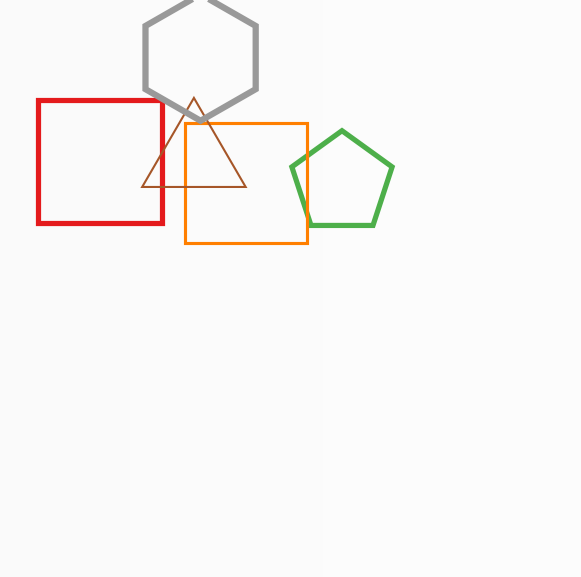[{"shape": "square", "thickness": 2.5, "radius": 0.53, "center": [0.172, 0.72]}, {"shape": "pentagon", "thickness": 2.5, "radius": 0.45, "center": [0.588, 0.682]}, {"shape": "square", "thickness": 1.5, "radius": 0.52, "center": [0.423, 0.682]}, {"shape": "triangle", "thickness": 1, "radius": 0.51, "center": [0.334, 0.727]}, {"shape": "hexagon", "thickness": 3, "radius": 0.55, "center": [0.345, 0.899]}]